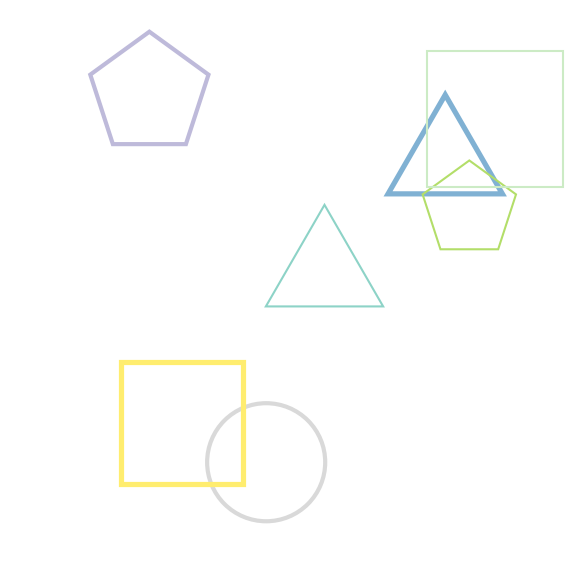[{"shape": "triangle", "thickness": 1, "radius": 0.59, "center": [0.562, 0.527]}, {"shape": "pentagon", "thickness": 2, "radius": 0.54, "center": [0.259, 0.837]}, {"shape": "triangle", "thickness": 2.5, "radius": 0.57, "center": [0.771, 0.721]}, {"shape": "pentagon", "thickness": 1, "radius": 0.43, "center": [0.813, 0.636]}, {"shape": "circle", "thickness": 2, "radius": 0.51, "center": [0.461, 0.199]}, {"shape": "square", "thickness": 1, "radius": 0.59, "center": [0.858, 0.793]}, {"shape": "square", "thickness": 2.5, "radius": 0.53, "center": [0.315, 0.266]}]